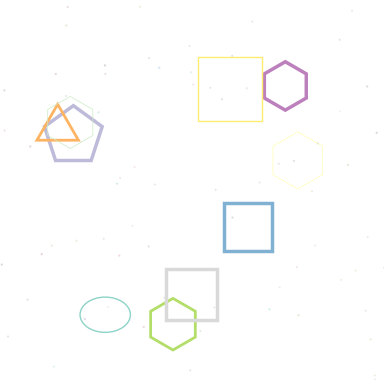[{"shape": "oval", "thickness": 1, "radius": 0.33, "center": [0.273, 0.183]}, {"shape": "hexagon", "thickness": 0.5, "radius": 0.37, "center": [0.773, 0.583]}, {"shape": "pentagon", "thickness": 2.5, "radius": 0.39, "center": [0.19, 0.647]}, {"shape": "square", "thickness": 2.5, "radius": 0.31, "center": [0.644, 0.41]}, {"shape": "triangle", "thickness": 2, "radius": 0.31, "center": [0.15, 0.667]}, {"shape": "hexagon", "thickness": 2, "radius": 0.34, "center": [0.449, 0.158]}, {"shape": "square", "thickness": 2.5, "radius": 0.33, "center": [0.497, 0.235]}, {"shape": "hexagon", "thickness": 2.5, "radius": 0.31, "center": [0.741, 0.777]}, {"shape": "hexagon", "thickness": 0.5, "radius": 0.34, "center": [0.183, 0.682]}, {"shape": "square", "thickness": 1, "radius": 0.41, "center": [0.597, 0.77]}]